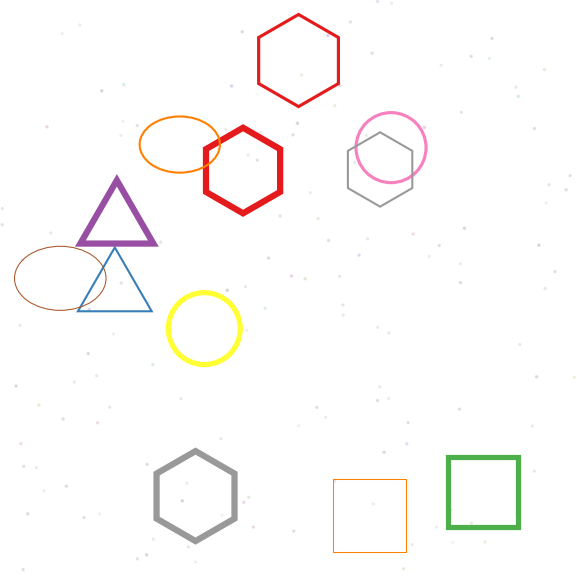[{"shape": "hexagon", "thickness": 1.5, "radius": 0.4, "center": [0.517, 0.894]}, {"shape": "hexagon", "thickness": 3, "radius": 0.37, "center": [0.421, 0.704]}, {"shape": "triangle", "thickness": 1, "radius": 0.37, "center": [0.199, 0.497]}, {"shape": "square", "thickness": 2.5, "radius": 0.31, "center": [0.836, 0.147]}, {"shape": "triangle", "thickness": 3, "radius": 0.37, "center": [0.202, 0.614]}, {"shape": "oval", "thickness": 1, "radius": 0.35, "center": [0.311, 0.749]}, {"shape": "square", "thickness": 0.5, "radius": 0.32, "center": [0.64, 0.106]}, {"shape": "circle", "thickness": 2.5, "radius": 0.31, "center": [0.354, 0.43]}, {"shape": "oval", "thickness": 0.5, "radius": 0.4, "center": [0.104, 0.517]}, {"shape": "circle", "thickness": 1.5, "radius": 0.3, "center": [0.677, 0.743]}, {"shape": "hexagon", "thickness": 3, "radius": 0.39, "center": [0.339, 0.14]}, {"shape": "hexagon", "thickness": 1, "radius": 0.32, "center": [0.658, 0.706]}]